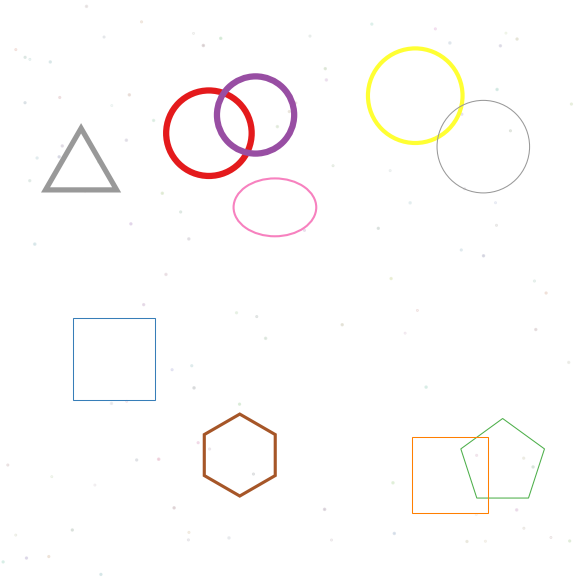[{"shape": "circle", "thickness": 3, "radius": 0.37, "center": [0.362, 0.768]}, {"shape": "square", "thickness": 0.5, "radius": 0.35, "center": [0.197, 0.378]}, {"shape": "pentagon", "thickness": 0.5, "radius": 0.38, "center": [0.87, 0.198]}, {"shape": "circle", "thickness": 3, "radius": 0.33, "center": [0.443, 0.8]}, {"shape": "square", "thickness": 0.5, "radius": 0.33, "center": [0.779, 0.176]}, {"shape": "circle", "thickness": 2, "radius": 0.41, "center": [0.719, 0.833]}, {"shape": "hexagon", "thickness": 1.5, "radius": 0.35, "center": [0.415, 0.211]}, {"shape": "oval", "thickness": 1, "radius": 0.36, "center": [0.476, 0.64]}, {"shape": "triangle", "thickness": 2.5, "radius": 0.36, "center": [0.14, 0.706]}, {"shape": "circle", "thickness": 0.5, "radius": 0.4, "center": [0.837, 0.745]}]